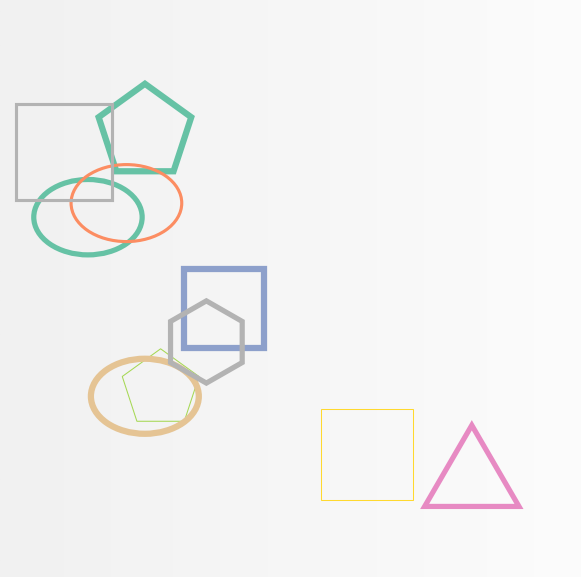[{"shape": "oval", "thickness": 2.5, "radius": 0.47, "center": [0.151, 0.623]}, {"shape": "pentagon", "thickness": 3, "radius": 0.42, "center": [0.249, 0.77]}, {"shape": "oval", "thickness": 1.5, "radius": 0.48, "center": [0.217, 0.647]}, {"shape": "square", "thickness": 3, "radius": 0.34, "center": [0.385, 0.465]}, {"shape": "triangle", "thickness": 2.5, "radius": 0.47, "center": [0.812, 0.169]}, {"shape": "pentagon", "thickness": 0.5, "radius": 0.35, "center": [0.276, 0.326]}, {"shape": "square", "thickness": 0.5, "radius": 0.4, "center": [0.631, 0.212]}, {"shape": "oval", "thickness": 3, "radius": 0.46, "center": [0.249, 0.313]}, {"shape": "square", "thickness": 1.5, "radius": 0.41, "center": [0.11, 0.736]}, {"shape": "hexagon", "thickness": 2.5, "radius": 0.36, "center": [0.355, 0.407]}]